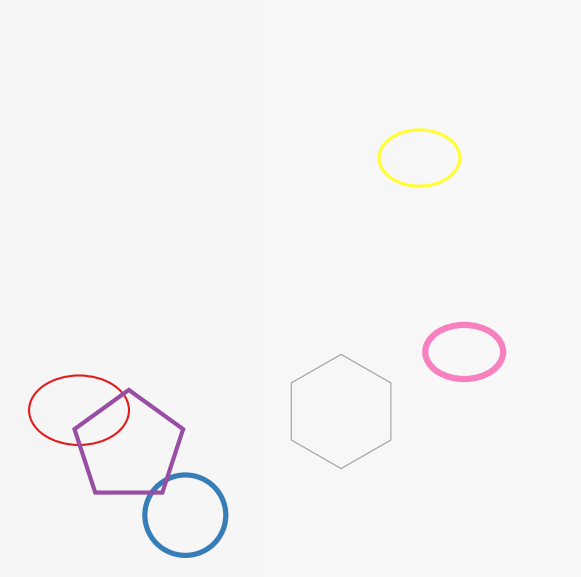[{"shape": "oval", "thickness": 1, "radius": 0.43, "center": [0.136, 0.289]}, {"shape": "circle", "thickness": 2.5, "radius": 0.35, "center": [0.319, 0.107]}, {"shape": "pentagon", "thickness": 2, "radius": 0.49, "center": [0.222, 0.226]}, {"shape": "oval", "thickness": 1.5, "radius": 0.35, "center": [0.722, 0.725]}, {"shape": "oval", "thickness": 3, "radius": 0.33, "center": [0.799, 0.39]}, {"shape": "hexagon", "thickness": 0.5, "radius": 0.49, "center": [0.587, 0.287]}]